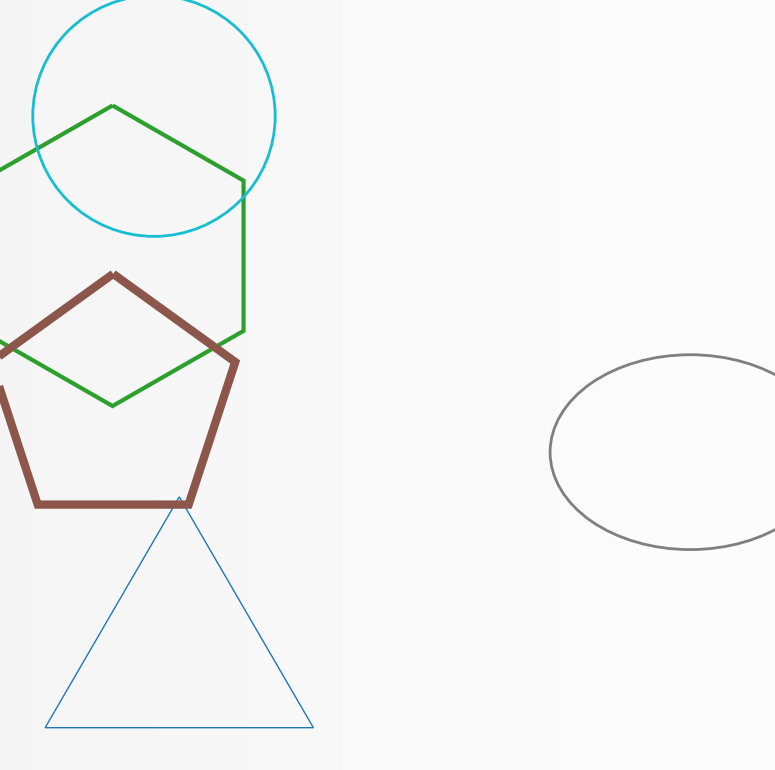[{"shape": "triangle", "thickness": 0.5, "radius": 1.0, "center": [0.231, 0.155]}, {"shape": "hexagon", "thickness": 1.5, "radius": 0.98, "center": [0.145, 0.668]}, {"shape": "pentagon", "thickness": 3, "radius": 0.83, "center": [0.146, 0.479]}, {"shape": "oval", "thickness": 1, "radius": 0.9, "center": [0.891, 0.413]}, {"shape": "circle", "thickness": 1, "radius": 0.78, "center": [0.199, 0.849]}]